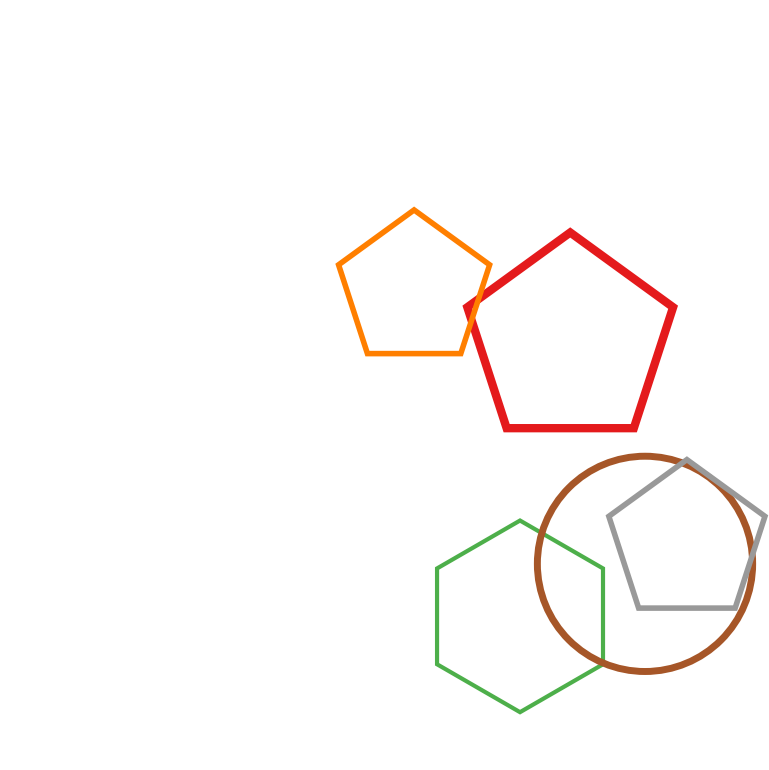[{"shape": "pentagon", "thickness": 3, "radius": 0.7, "center": [0.741, 0.558]}, {"shape": "hexagon", "thickness": 1.5, "radius": 0.62, "center": [0.675, 0.2]}, {"shape": "pentagon", "thickness": 2, "radius": 0.52, "center": [0.538, 0.624]}, {"shape": "circle", "thickness": 2.5, "radius": 0.7, "center": [0.838, 0.268]}, {"shape": "pentagon", "thickness": 2, "radius": 0.53, "center": [0.892, 0.296]}]